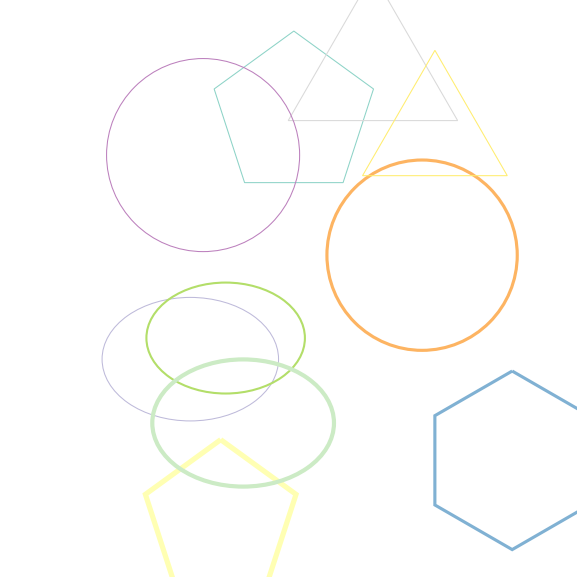[{"shape": "pentagon", "thickness": 0.5, "radius": 0.73, "center": [0.509, 0.8]}, {"shape": "pentagon", "thickness": 2.5, "radius": 0.69, "center": [0.382, 0.101]}, {"shape": "oval", "thickness": 0.5, "radius": 0.76, "center": [0.33, 0.377]}, {"shape": "hexagon", "thickness": 1.5, "radius": 0.77, "center": [0.887, 0.202]}, {"shape": "circle", "thickness": 1.5, "radius": 0.82, "center": [0.731, 0.557]}, {"shape": "oval", "thickness": 1, "radius": 0.69, "center": [0.391, 0.414]}, {"shape": "triangle", "thickness": 0.5, "radius": 0.85, "center": [0.646, 0.875]}, {"shape": "circle", "thickness": 0.5, "radius": 0.84, "center": [0.352, 0.731]}, {"shape": "oval", "thickness": 2, "radius": 0.79, "center": [0.421, 0.267]}, {"shape": "triangle", "thickness": 0.5, "radius": 0.72, "center": [0.753, 0.767]}]